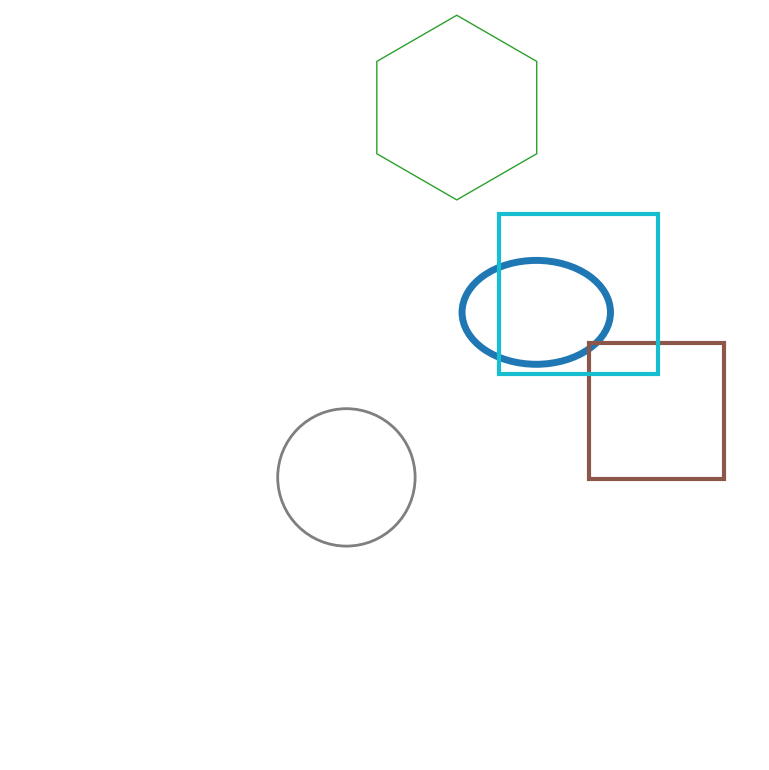[{"shape": "oval", "thickness": 2.5, "radius": 0.48, "center": [0.696, 0.594]}, {"shape": "hexagon", "thickness": 0.5, "radius": 0.6, "center": [0.593, 0.86]}, {"shape": "square", "thickness": 1.5, "radius": 0.44, "center": [0.853, 0.466]}, {"shape": "circle", "thickness": 1, "radius": 0.45, "center": [0.45, 0.38]}, {"shape": "square", "thickness": 1.5, "radius": 0.52, "center": [0.751, 0.618]}]